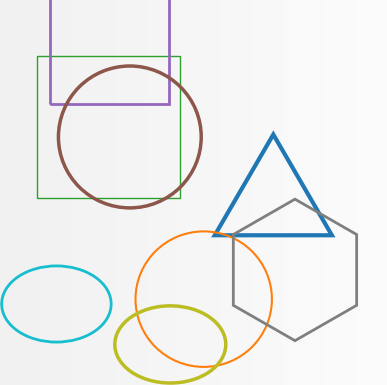[{"shape": "triangle", "thickness": 3, "radius": 0.87, "center": [0.705, 0.476]}, {"shape": "circle", "thickness": 1.5, "radius": 0.88, "center": [0.526, 0.223]}, {"shape": "square", "thickness": 1, "radius": 0.92, "center": [0.279, 0.67]}, {"shape": "square", "thickness": 2, "radius": 0.77, "center": [0.283, 0.883]}, {"shape": "circle", "thickness": 2.5, "radius": 0.92, "center": [0.335, 0.644]}, {"shape": "hexagon", "thickness": 2, "radius": 0.92, "center": [0.761, 0.299]}, {"shape": "oval", "thickness": 2.5, "radius": 0.72, "center": [0.439, 0.105]}, {"shape": "oval", "thickness": 2, "radius": 0.71, "center": [0.146, 0.21]}]